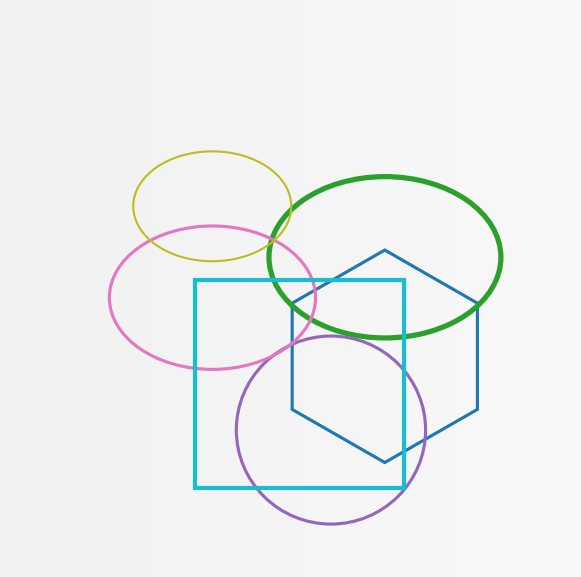[{"shape": "hexagon", "thickness": 1.5, "radius": 0.92, "center": [0.662, 0.382]}, {"shape": "oval", "thickness": 2.5, "radius": 1.0, "center": [0.662, 0.554]}, {"shape": "circle", "thickness": 1.5, "radius": 0.81, "center": [0.569, 0.254]}, {"shape": "oval", "thickness": 1.5, "radius": 0.89, "center": [0.366, 0.484]}, {"shape": "oval", "thickness": 1, "radius": 0.68, "center": [0.365, 0.642]}, {"shape": "square", "thickness": 2, "radius": 0.9, "center": [0.515, 0.334]}]